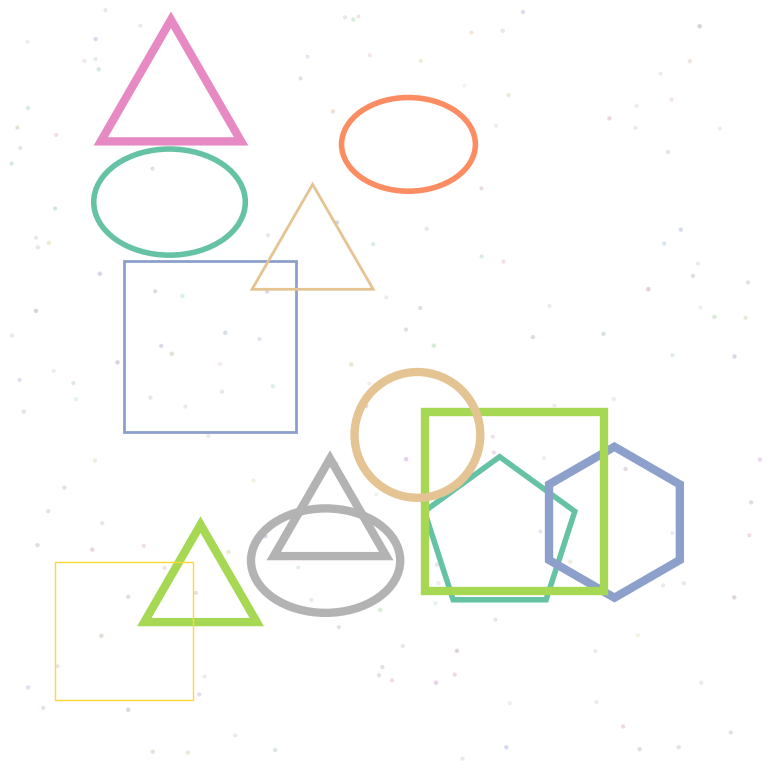[{"shape": "pentagon", "thickness": 2, "radius": 0.51, "center": [0.649, 0.304]}, {"shape": "oval", "thickness": 2, "radius": 0.49, "center": [0.22, 0.738]}, {"shape": "oval", "thickness": 2, "radius": 0.43, "center": [0.53, 0.813]}, {"shape": "square", "thickness": 1, "radius": 0.56, "center": [0.273, 0.55]}, {"shape": "hexagon", "thickness": 3, "radius": 0.49, "center": [0.798, 0.322]}, {"shape": "triangle", "thickness": 3, "radius": 0.53, "center": [0.222, 0.869]}, {"shape": "square", "thickness": 3, "radius": 0.58, "center": [0.668, 0.349]}, {"shape": "triangle", "thickness": 3, "radius": 0.42, "center": [0.26, 0.234]}, {"shape": "square", "thickness": 0.5, "radius": 0.45, "center": [0.161, 0.181]}, {"shape": "circle", "thickness": 3, "radius": 0.41, "center": [0.542, 0.435]}, {"shape": "triangle", "thickness": 1, "radius": 0.45, "center": [0.406, 0.67]}, {"shape": "oval", "thickness": 3, "radius": 0.48, "center": [0.423, 0.272]}, {"shape": "triangle", "thickness": 3, "radius": 0.42, "center": [0.429, 0.32]}]